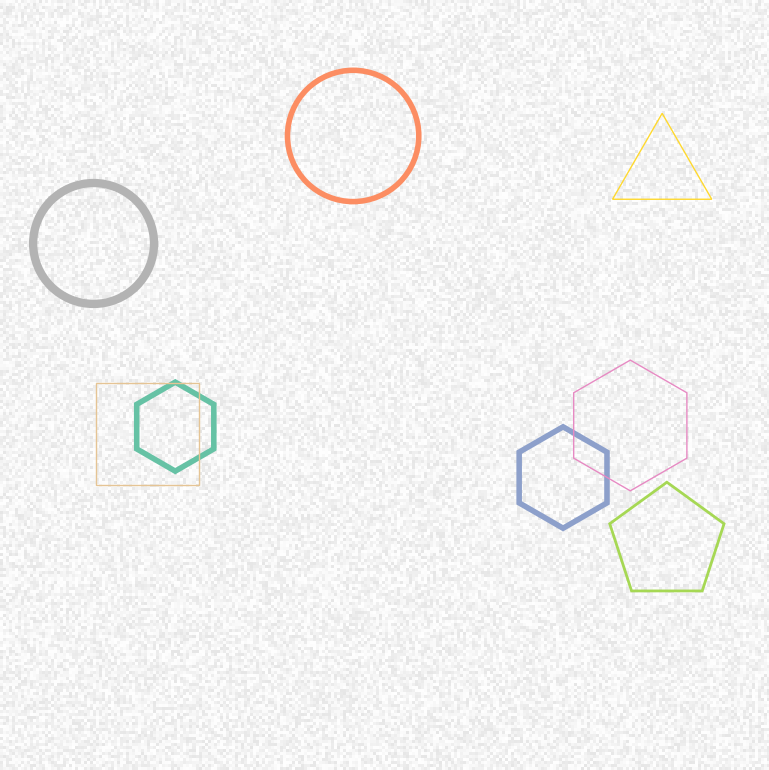[{"shape": "hexagon", "thickness": 2, "radius": 0.29, "center": [0.228, 0.446]}, {"shape": "circle", "thickness": 2, "radius": 0.43, "center": [0.459, 0.823]}, {"shape": "hexagon", "thickness": 2, "radius": 0.33, "center": [0.731, 0.38]}, {"shape": "hexagon", "thickness": 0.5, "radius": 0.42, "center": [0.819, 0.447]}, {"shape": "pentagon", "thickness": 1, "radius": 0.39, "center": [0.866, 0.296]}, {"shape": "triangle", "thickness": 0.5, "radius": 0.37, "center": [0.86, 0.778]}, {"shape": "square", "thickness": 0.5, "radius": 0.33, "center": [0.192, 0.436]}, {"shape": "circle", "thickness": 3, "radius": 0.39, "center": [0.122, 0.684]}]